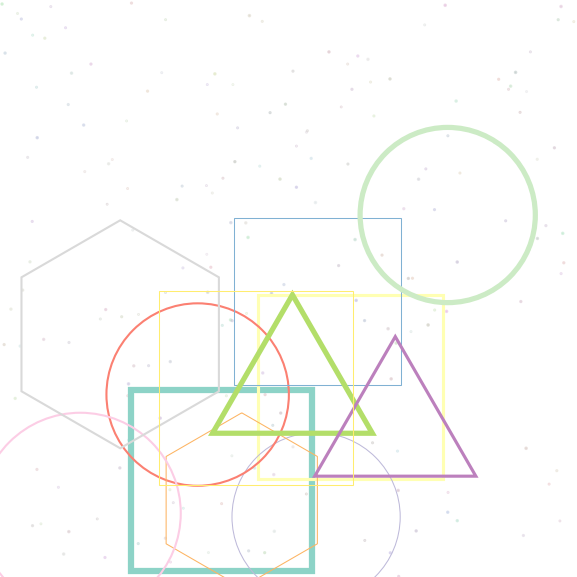[{"shape": "square", "thickness": 3, "radius": 0.78, "center": [0.383, 0.167]}, {"shape": "square", "thickness": 1.5, "radius": 0.8, "center": [0.607, 0.328]}, {"shape": "circle", "thickness": 0.5, "radius": 0.73, "center": [0.547, 0.104]}, {"shape": "circle", "thickness": 1, "radius": 0.79, "center": [0.342, 0.316]}, {"shape": "square", "thickness": 0.5, "radius": 0.72, "center": [0.549, 0.477]}, {"shape": "hexagon", "thickness": 0.5, "radius": 0.76, "center": [0.419, 0.133]}, {"shape": "triangle", "thickness": 2.5, "radius": 0.8, "center": [0.506, 0.329]}, {"shape": "circle", "thickness": 1, "radius": 0.87, "center": [0.139, 0.111]}, {"shape": "hexagon", "thickness": 1, "radius": 0.99, "center": [0.208, 0.42]}, {"shape": "triangle", "thickness": 1.5, "radius": 0.81, "center": [0.684, 0.255]}, {"shape": "circle", "thickness": 2.5, "radius": 0.76, "center": [0.775, 0.627]}, {"shape": "square", "thickness": 0.5, "radius": 0.84, "center": [0.444, 0.327]}]